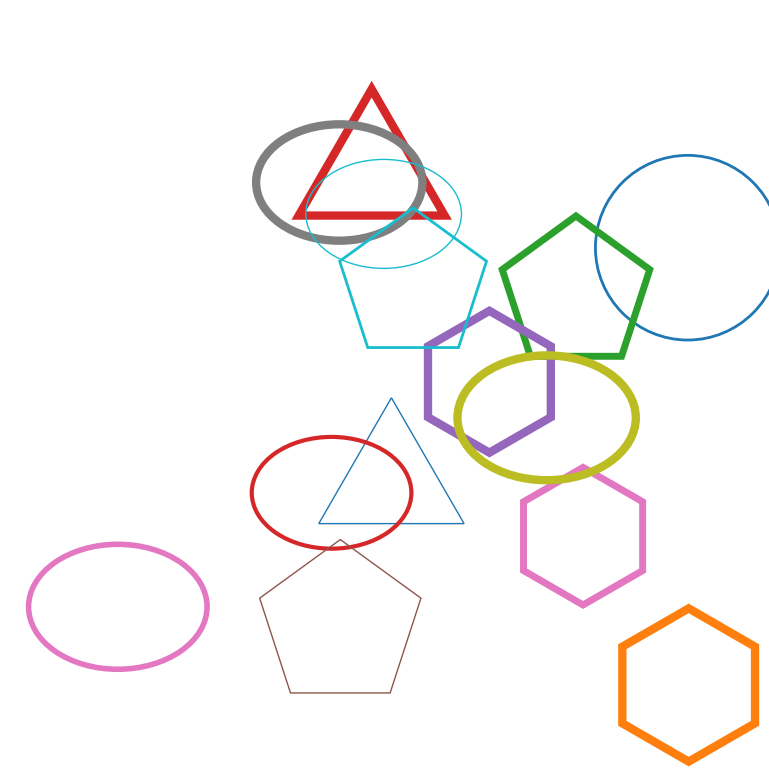[{"shape": "triangle", "thickness": 0.5, "radius": 0.54, "center": [0.508, 0.374]}, {"shape": "circle", "thickness": 1, "radius": 0.6, "center": [0.893, 0.678]}, {"shape": "hexagon", "thickness": 3, "radius": 0.5, "center": [0.894, 0.11]}, {"shape": "pentagon", "thickness": 2.5, "radius": 0.5, "center": [0.748, 0.619]}, {"shape": "triangle", "thickness": 3, "radius": 0.55, "center": [0.483, 0.775]}, {"shape": "oval", "thickness": 1.5, "radius": 0.52, "center": [0.431, 0.36]}, {"shape": "hexagon", "thickness": 3, "radius": 0.46, "center": [0.636, 0.504]}, {"shape": "pentagon", "thickness": 0.5, "radius": 0.55, "center": [0.442, 0.189]}, {"shape": "hexagon", "thickness": 2.5, "radius": 0.45, "center": [0.757, 0.304]}, {"shape": "oval", "thickness": 2, "radius": 0.58, "center": [0.153, 0.212]}, {"shape": "oval", "thickness": 3, "radius": 0.54, "center": [0.441, 0.763]}, {"shape": "oval", "thickness": 3, "radius": 0.58, "center": [0.71, 0.457]}, {"shape": "oval", "thickness": 0.5, "radius": 0.51, "center": [0.498, 0.722]}, {"shape": "pentagon", "thickness": 1, "radius": 0.5, "center": [0.537, 0.63]}]